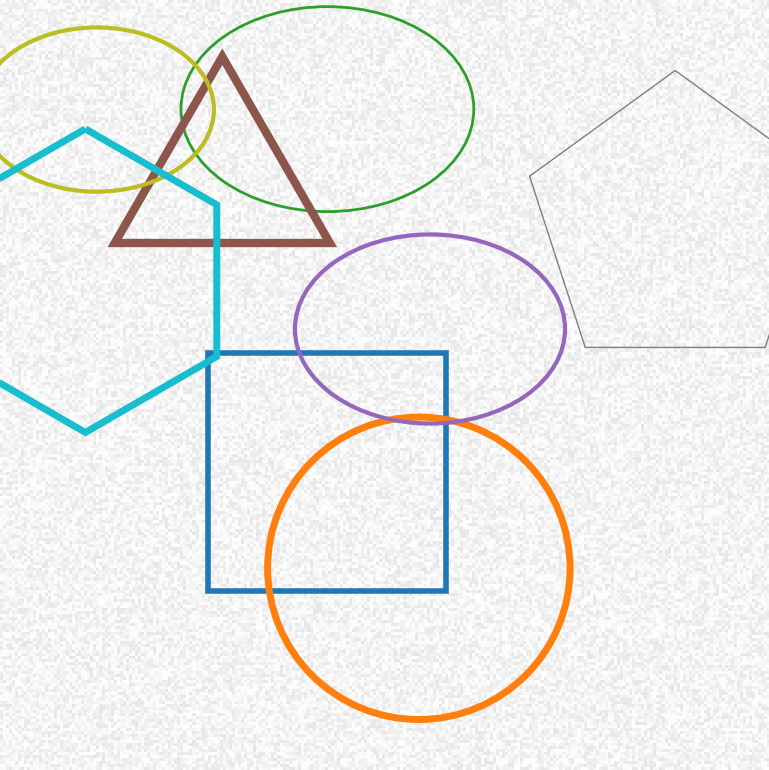[{"shape": "square", "thickness": 2, "radius": 0.77, "center": [0.425, 0.387]}, {"shape": "circle", "thickness": 2.5, "radius": 0.98, "center": [0.544, 0.262]}, {"shape": "oval", "thickness": 1, "radius": 0.95, "center": [0.425, 0.858]}, {"shape": "oval", "thickness": 1.5, "radius": 0.88, "center": [0.558, 0.573]}, {"shape": "triangle", "thickness": 3, "radius": 0.81, "center": [0.289, 0.765]}, {"shape": "pentagon", "thickness": 0.5, "radius": 0.99, "center": [0.877, 0.71]}, {"shape": "oval", "thickness": 1.5, "radius": 0.76, "center": [0.126, 0.858]}, {"shape": "hexagon", "thickness": 2.5, "radius": 0.99, "center": [0.111, 0.635]}]